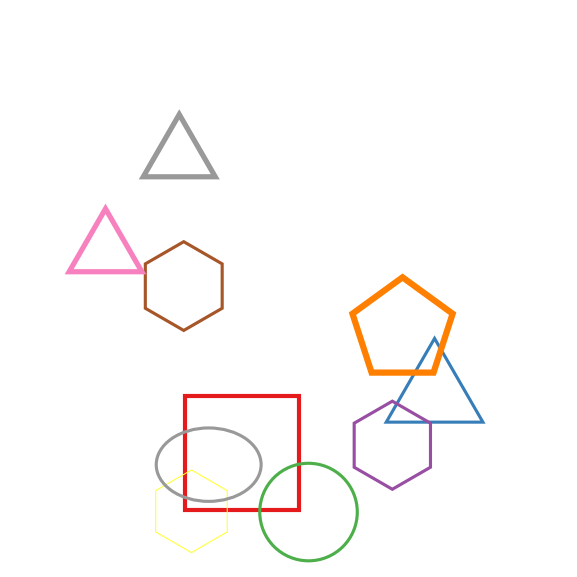[{"shape": "square", "thickness": 2, "radius": 0.5, "center": [0.419, 0.215]}, {"shape": "triangle", "thickness": 1.5, "radius": 0.48, "center": [0.752, 0.316]}, {"shape": "circle", "thickness": 1.5, "radius": 0.42, "center": [0.534, 0.112]}, {"shape": "hexagon", "thickness": 1.5, "radius": 0.38, "center": [0.679, 0.228]}, {"shape": "pentagon", "thickness": 3, "radius": 0.46, "center": [0.697, 0.428]}, {"shape": "hexagon", "thickness": 0.5, "radius": 0.36, "center": [0.332, 0.114]}, {"shape": "hexagon", "thickness": 1.5, "radius": 0.38, "center": [0.318, 0.504]}, {"shape": "triangle", "thickness": 2.5, "radius": 0.36, "center": [0.183, 0.565]}, {"shape": "triangle", "thickness": 2.5, "radius": 0.36, "center": [0.31, 0.729]}, {"shape": "oval", "thickness": 1.5, "radius": 0.45, "center": [0.361, 0.195]}]